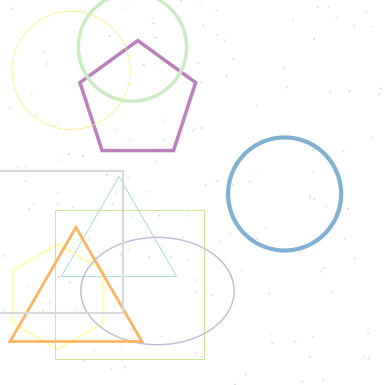[{"shape": "triangle", "thickness": 0.5, "radius": 0.86, "center": [0.309, 0.369]}, {"shape": "hexagon", "thickness": 1.5, "radius": 0.68, "center": [0.15, 0.229]}, {"shape": "oval", "thickness": 1, "radius": 1.0, "center": [0.409, 0.244]}, {"shape": "circle", "thickness": 3, "radius": 0.73, "center": [0.739, 0.496]}, {"shape": "triangle", "thickness": 2, "radius": 0.99, "center": [0.197, 0.212]}, {"shape": "square", "thickness": 0.5, "radius": 0.97, "center": [0.336, 0.261]}, {"shape": "square", "thickness": 1.5, "radius": 0.93, "center": [0.133, 0.371]}, {"shape": "pentagon", "thickness": 2.5, "radius": 0.79, "center": [0.358, 0.737]}, {"shape": "circle", "thickness": 2.5, "radius": 0.7, "center": [0.344, 0.878]}, {"shape": "circle", "thickness": 0.5, "radius": 0.77, "center": [0.185, 0.817]}]